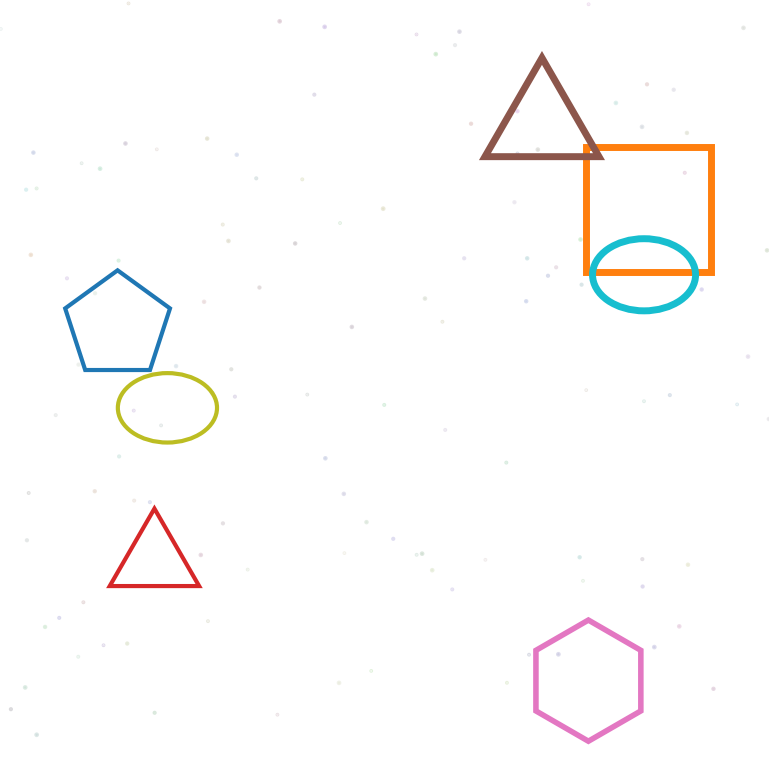[{"shape": "pentagon", "thickness": 1.5, "radius": 0.36, "center": [0.153, 0.577]}, {"shape": "square", "thickness": 2.5, "radius": 0.41, "center": [0.842, 0.728]}, {"shape": "triangle", "thickness": 1.5, "radius": 0.34, "center": [0.201, 0.272]}, {"shape": "triangle", "thickness": 2.5, "radius": 0.43, "center": [0.704, 0.839]}, {"shape": "hexagon", "thickness": 2, "radius": 0.39, "center": [0.764, 0.116]}, {"shape": "oval", "thickness": 1.5, "radius": 0.32, "center": [0.217, 0.47]}, {"shape": "oval", "thickness": 2.5, "radius": 0.33, "center": [0.836, 0.643]}]